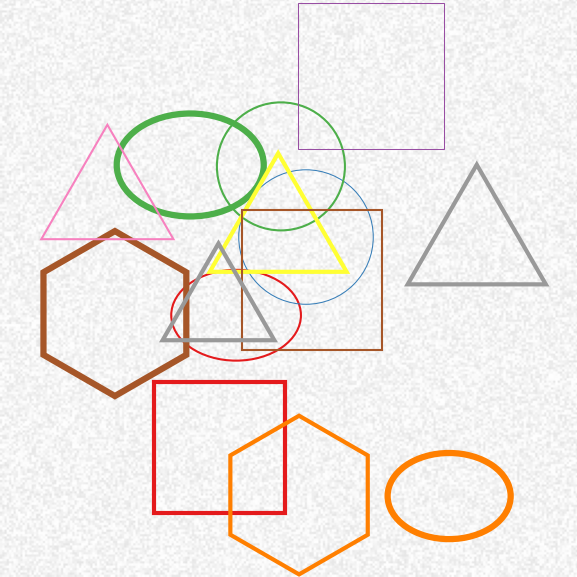[{"shape": "oval", "thickness": 1, "radius": 0.56, "center": [0.409, 0.453]}, {"shape": "square", "thickness": 2, "radius": 0.57, "center": [0.381, 0.225]}, {"shape": "circle", "thickness": 0.5, "radius": 0.58, "center": [0.53, 0.589]}, {"shape": "circle", "thickness": 1, "radius": 0.55, "center": [0.486, 0.711]}, {"shape": "oval", "thickness": 3, "radius": 0.64, "center": [0.329, 0.713]}, {"shape": "square", "thickness": 0.5, "radius": 0.63, "center": [0.643, 0.868]}, {"shape": "oval", "thickness": 3, "radius": 0.53, "center": [0.778, 0.14]}, {"shape": "hexagon", "thickness": 2, "radius": 0.69, "center": [0.518, 0.142]}, {"shape": "triangle", "thickness": 2, "radius": 0.68, "center": [0.482, 0.597]}, {"shape": "hexagon", "thickness": 3, "radius": 0.71, "center": [0.199, 0.456]}, {"shape": "square", "thickness": 1, "radius": 0.61, "center": [0.541, 0.514]}, {"shape": "triangle", "thickness": 1, "radius": 0.66, "center": [0.186, 0.651]}, {"shape": "triangle", "thickness": 2, "radius": 0.69, "center": [0.826, 0.576]}, {"shape": "triangle", "thickness": 2, "radius": 0.56, "center": [0.378, 0.466]}]